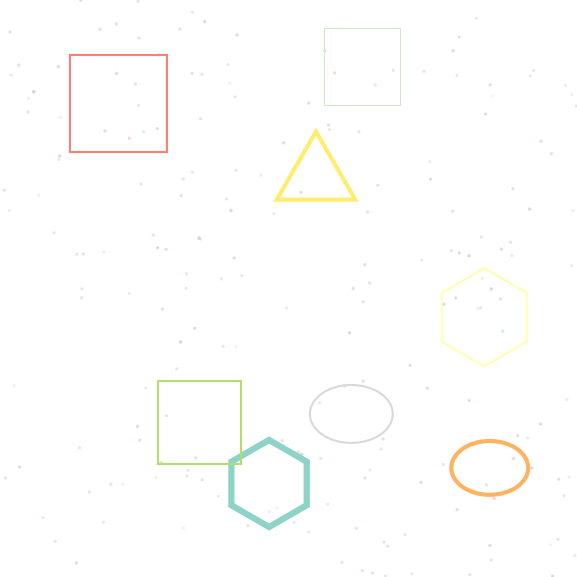[{"shape": "hexagon", "thickness": 3, "radius": 0.38, "center": [0.466, 0.162]}, {"shape": "hexagon", "thickness": 1, "radius": 0.42, "center": [0.839, 0.45]}, {"shape": "square", "thickness": 1, "radius": 0.42, "center": [0.205, 0.821]}, {"shape": "oval", "thickness": 2, "radius": 0.33, "center": [0.848, 0.189]}, {"shape": "square", "thickness": 1, "radius": 0.36, "center": [0.345, 0.268]}, {"shape": "oval", "thickness": 1, "radius": 0.36, "center": [0.608, 0.282]}, {"shape": "square", "thickness": 0.5, "radius": 0.33, "center": [0.627, 0.884]}, {"shape": "triangle", "thickness": 2, "radius": 0.39, "center": [0.547, 0.693]}]